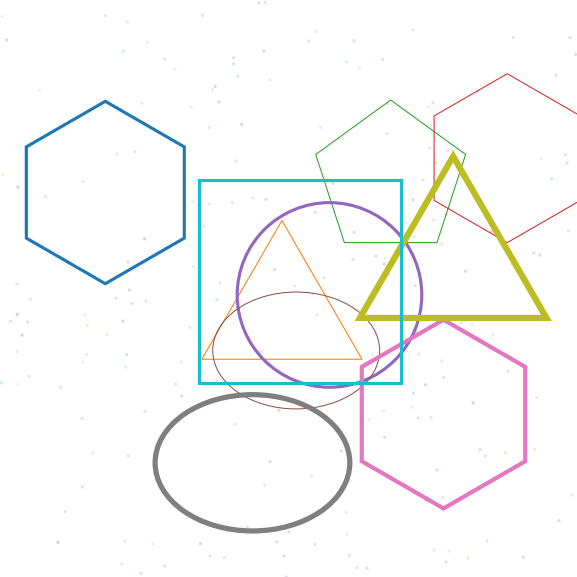[{"shape": "hexagon", "thickness": 1.5, "radius": 0.79, "center": [0.182, 0.666]}, {"shape": "triangle", "thickness": 0.5, "radius": 0.8, "center": [0.488, 0.457]}, {"shape": "pentagon", "thickness": 0.5, "radius": 0.68, "center": [0.676, 0.689]}, {"shape": "hexagon", "thickness": 0.5, "radius": 0.73, "center": [0.878, 0.725]}, {"shape": "circle", "thickness": 1.5, "radius": 0.8, "center": [0.571, 0.488]}, {"shape": "oval", "thickness": 0.5, "radius": 0.72, "center": [0.513, 0.392]}, {"shape": "hexagon", "thickness": 2, "radius": 0.82, "center": [0.768, 0.282]}, {"shape": "oval", "thickness": 2.5, "radius": 0.84, "center": [0.437, 0.198]}, {"shape": "triangle", "thickness": 3, "radius": 0.93, "center": [0.785, 0.542]}, {"shape": "square", "thickness": 1.5, "radius": 0.88, "center": [0.519, 0.512]}]